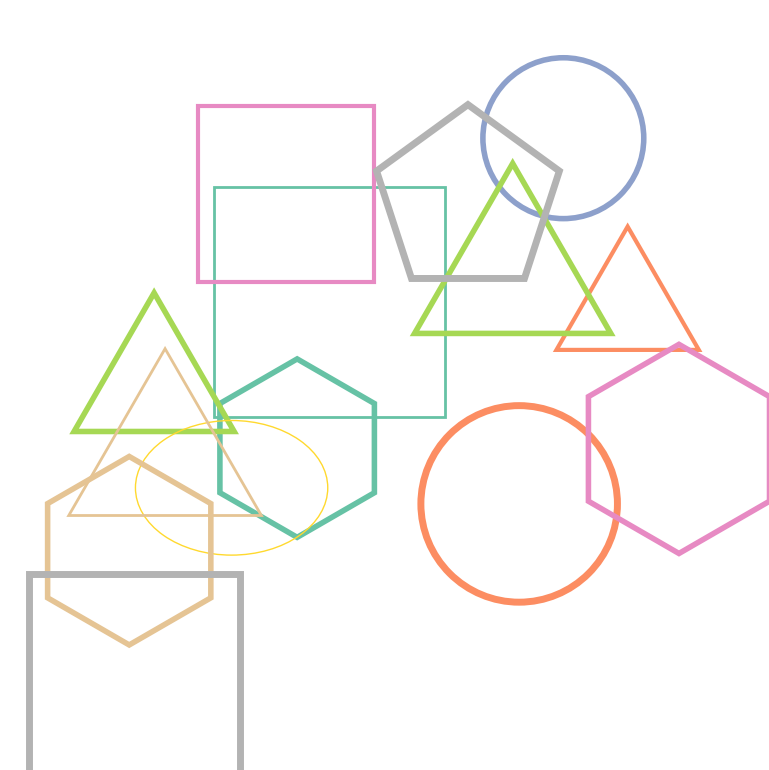[{"shape": "hexagon", "thickness": 2, "radius": 0.58, "center": [0.386, 0.418]}, {"shape": "square", "thickness": 1, "radius": 0.75, "center": [0.428, 0.608]}, {"shape": "circle", "thickness": 2.5, "radius": 0.64, "center": [0.674, 0.346]}, {"shape": "triangle", "thickness": 1.5, "radius": 0.53, "center": [0.815, 0.599]}, {"shape": "circle", "thickness": 2, "radius": 0.52, "center": [0.732, 0.821]}, {"shape": "hexagon", "thickness": 2, "radius": 0.68, "center": [0.882, 0.417]}, {"shape": "square", "thickness": 1.5, "radius": 0.57, "center": [0.371, 0.748]}, {"shape": "triangle", "thickness": 2, "radius": 0.74, "center": [0.666, 0.641]}, {"shape": "triangle", "thickness": 2, "radius": 0.6, "center": [0.2, 0.5]}, {"shape": "oval", "thickness": 0.5, "radius": 0.62, "center": [0.301, 0.366]}, {"shape": "triangle", "thickness": 1, "radius": 0.72, "center": [0.214, 0.403]}, {"shape": "hexagon", "thickness": 2, "radius": 0.61, "center": [0.168, 0.285]}, {"shape": "square", "thickness": 2.5, "radius": 0.69, "center": [0.174, 0.117]}, {"shape": "pentagon", "thickness": 2.5, "radius": 0.62, "center": [0.608, 0.739]}]